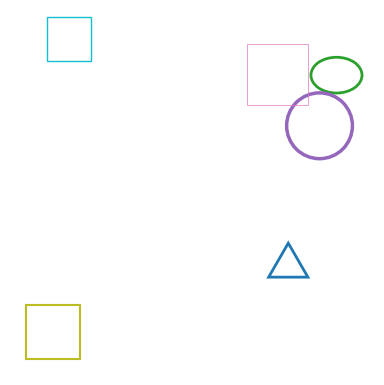[{"shape": "triangle", "thickness": 2, "radius": 0.29, "center": [0.749, 0.31]}, {"shape": "oval", "thickness": 2, "radius": 0.33, "center": [0.874, 0.805]}, {"shape": "circle", "thickness": 2.5, "radius": 0.43, "center": [0.83, 0.673]}, {"shape": "square", "thickness": 0.5, "radius": 0.4, "center": [0.722, 0.807]}, {"shape": "square", "thickness": 1.5, "radius": 0.35, "center": [0.137, 0.137]}, {"shape": "square", "thickness": 1, "radius": 0.29, "center": [0.179, 0.9]}]